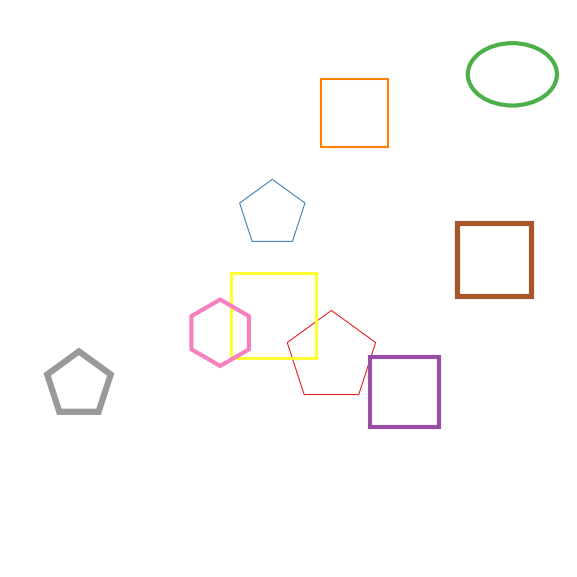[{"shape": "pentagon", "thickness": 0.5, "radius": 0.4, "center": [0.574, 0.381]}, {"shape": "pentagon", "thickness": 0.5, "radius": 0.3, "center": [0.472, 0.629]}, {"shape": "oval", "thickness": 2, "radius": 0.39, "center": [0.887, 0.87]}, {"shape": "square", "thickness": 2, "radius": 0.3, "center": [0.701, 0.321]}, {"shape": "square", "thickness": 1, "radius": 0.29, "center": [0.614, 0.804]}, {"shape": "square", "thickness": 1.5, "radius": 0.37, "center": [0.473, 0.453]}, {"shape": "square", "thickness": 2.5, "radius": 0.32, "center": [0.856, 0.55]}, {"shape": "hexagon", "thickness": 2, "radius": 0.29, "center": [0.381, 0.423]}, {"shape": "pentagon", "thickness": 3, "radius": 0.29, "center": [0.137, 0.333]}]